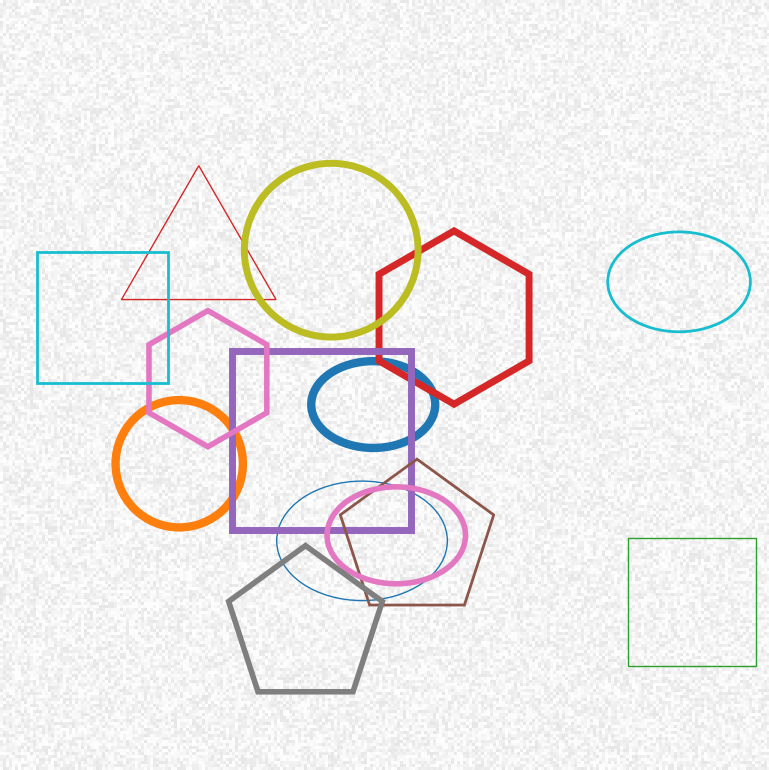[{"shape": "oval", "thickness": 0.5, "radius": 0.55, "center": [0.47, 0.298]}, {"shape": "oval", "thickness": 3, "radius": 0.4, "center": [0.485, 0.475]}, {"shape": "circle", "thickness": 3, "radius": 0.41, "center": [0.233, 0.398]}, {"shape": "square", "thickness": 0.5, "radius": 0.42, "center": [0.899, 0.218]}, {"shape": "hexagon", "thickness": 2.5, "radius": 0.56, "center": [0.59, 0.588]}, {"shape": "triangle", "thickness": 0.5, "radius": 0.58, "center": [0.258, 0.669]}, {"shape": "square", "thickness": 2.5, "radius": 0.58, "center": [0.418, 0.428]}, {"shape": "pentagon", "thickness": 1, "radius": 0.52, "center": [0.542, 0.299]}, {"shape": "hexagon", "thickness": 2, "radius": 0.44, "center": [0.27, 0.508]}, {"shape": "oval", "thickness": 2, "radius": 0.45, "center": [0.515, 0.305]}, {"shape": "pentagon", "thickness": 2, "radius": 0.52, "center": [0.397, 0.186]}, {"shape": "circle", "thickness": 2.5, "radius": 0.56, "center": [0.43, 0.675]}, {"shape": "oval", "thickness": 1, "radius": 0.46, "center": [0.882, 0.634]}, {"shape": "square", "thickness": 1, "radius": 0.43, "center": [0.133, 0.588]}]